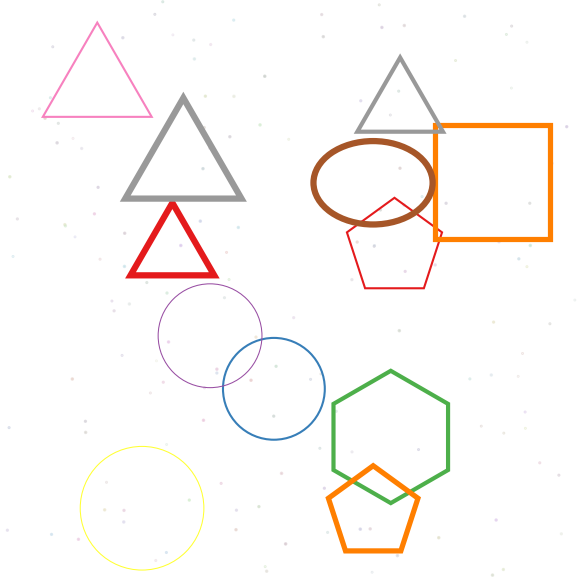[{"shape": "triangle", "thickness": 3, "radius": 0.42, "center": [0.298, 0.564]}, {"shape": "pentagon", "thickness": 1, "radius": 0.43, "center": [0.683, 0.57]}, {"shape": "circle", "thickness": 1, "radius": 0.44, "center": [0.474, 0.326]}, {"shape": "hexagon", "thickness": 2, "radius": 0.57, "center": [0.677, 0.242]}, {"shape": "circle", "thickness": 0.5, "radius": 0.45, "center": [0.364, 0.418]}, {"shape": "square", "thickness": 2.5, "radius": 0.5, "center": [0.853, 0.684]}, {"shape": "pentagon", "thickness": 2.5, "radius": 0.41, "center": [0.646, 0.111]}, {"shape": "circle", "thickness": 0.5, "radius": 0.54, "center": [0.246, 0.119]}, {"shape": "oval", "thickness": 3, "radius": 0.52, "center": [0.646, 0.683]}, {"shape": "triangle", "thickness": 1, "radius": 0.54, "center": [0.168, 0.851]}, {"shape": "triangle", "thickness": 2, "radius": 0.43, "center": [0.693, 0.814]}, {"shape": "triangle", "thickness": 3, "radius": 0.58, "center": [0.317, 0.713]}]